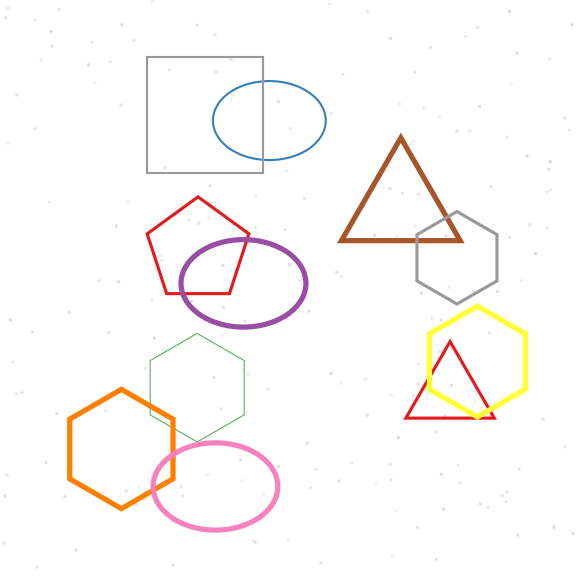[{"shape": "triangle", "thickness": 1.5, "radius": 0.44, "center": [0.779, 0.319]}, {"shape": "pentagon", "thickness": 1.5, "radius": 0.46, "center": [0.343, 0.566]}, {"shape": "oval", "thickness": 1, "radius": 0.49, "center": [0.466, 0.79]}, {"shape": "hexagon", "thickness": 0.5, "radius": 0.47, "center": [0.341, 0.328]}, {"shape": "oval", "thickness": 2.5, "radius": 0.54, "center": [0.422, 0.508]}, {"shape": "hexagon", "thickness": 2.5, "radius": 0.52, "center": [0.21, 0.222]}, {"shape": "hexagon", "thickness": 2.5, "radius": 0.48, "center": [0.827, 0.373]}, {"shape": "triangle", "thickness": 2.5, "radius": 0.59, "center": [0.694, 0.642]}, {"shape": "oval", "thickness": 2.5, "radius": 0.54, "center": [0.373, 0.157]}, {"shape": "hexagon", "thickness": 1.5, "radius": 0.4, "center": [0.791, 0.553]}, {"shape": "square", "thickness": 1, "radius": 0.5, "center": [0.355, 0.8]}]